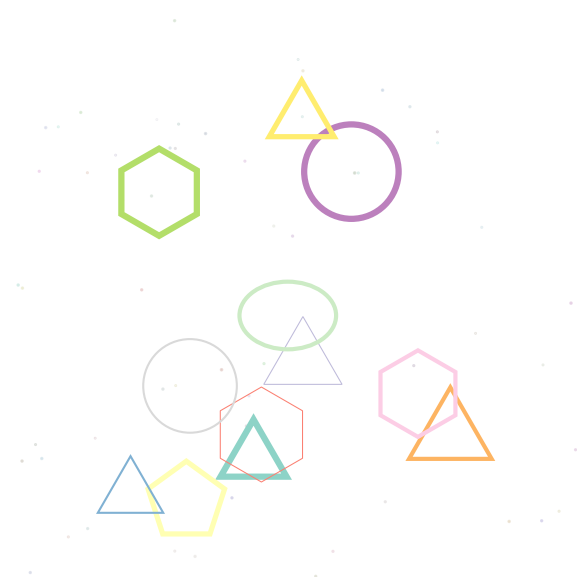[{"shape": "triangle", "thickness": 3, "radius": 0.33, "center": [0.439, 0.207]}, {"shape": "pentagon", "thickness": 2.5, "radius": 0.35, "center": [0.323, 0.131]}, {"shape": "triangle", "thickness": 0.5, "radius": 0.39, "center": [0.525, 0.373]}, {"shape": "hexagon", "thickness": 0.5, "radius": 0.41, "center": [0.453, 0.247]}, {"shape": "triangle", "thickness": 1, "radius": 0.33, "center": [0.226, 0.144]}, {"shape": "triangle", "thickness": 2, "radius": 0.41, "center": [0.78, 0.246]}, {"shape": "hexagon", "thickness": 3, "radius": 0.38, "center": [0.276, 0.666]}, {"shape": "hexagon", "thickness": 2, "radius": 0.37, "center": [0.724, 0.318]}, {"shape": "circle", "thickness": 1, "radius": 0.41, "center": [0.329, 0.331]}, {"shape": "circle", "thickness": 3, "radius": 0.41, "center": [0.608, 0.702]}, {"shape": "oval", "thickness": 2, "radius": 0.42, "center": [0.498, 0.453]}, {"shape": "triangle", "thickness": 2.5, "radius": 0.32, "center": [0.522, 0.795]}]